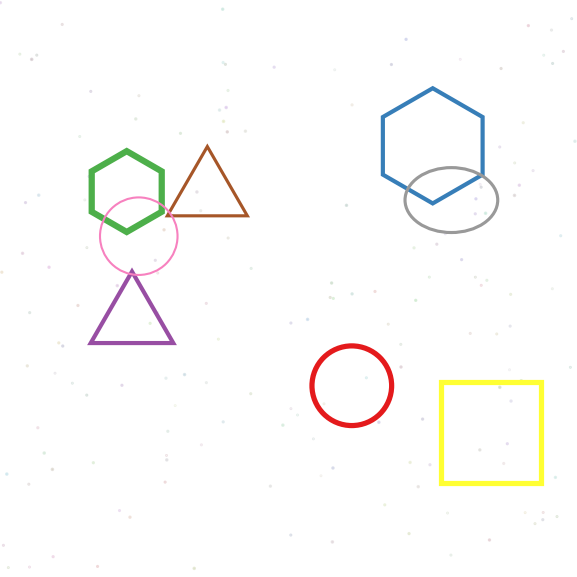[{"shape": "circle", "thickness": 2.5, "radius": 0.34, "center": [0.609, 0.331]}, {"shape": "hexagon", "thickness": 2, "radius": 0.5, "center": [0.749, 0.747]}, {"shape": "hexagon", "thickness": 3, "radius": 0.35, "center": [0.219, 0.667]}, {"shape": "triangle", "thickness": 2, "radius": 0.41, "center": [0.229, 0.446]}, {"shape": "square", "thickness": 2.5, "radius": 0.43, "center": [0.85, 0.25]}, {"shape": "triangle", "thickness": 1.5, "radius": 0.4, "center": [0.359, 0.665]}, {"shape": "circle", "thickness": 1, "radius": 0.34, "center": [0.24, 0.59]}, {"shape": "oval", "thickness": 1.5, "radius": 0.4, "center": [0.782, 0.653]}]